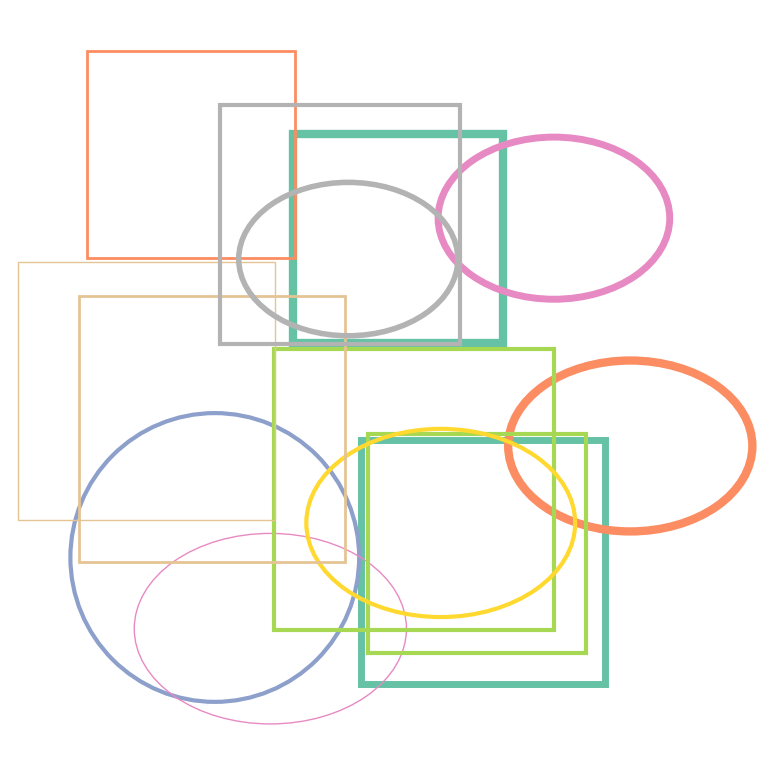[{"shape": "square", "thickness": 3, "radius": 0.68, "center": [0.517, 0.69]}, {"shape": "square", "thickness": 2.5, "radius": 0.79, "center": [0.627, 0.27]}, {"shape": "oval", "thickness": 3, "radius": 0.79, "center": [0.819, 0.421]}, {"shape": "square", "thickness": 1, "radius": 0.67, "center": [0.248, 0.799]}, {"shape": "circle", "thickness": 1.5, "radius": 0.94, "center": [0.279, 0.276]}, {"shape": "oval", "thickness": 0.5, "radius": 0.88, "center": [0.351, 0.184]}, {"shape": "oval", "thickness": 2.5, "radius": 0.75, "center": [0.719, 0.717]}, {"shape": "square", "thickness": 1.5, "radius": 0.71, "center": [0.62, 0.294]}, {"shape": "square", "thickness": 1.5, "radius": 0.91, "center": [0.538, 0.364]}, {"shape": "oval", "thickness": 1.5, "radius": 0.87, "center": [0.572, 0.321]}, {"shape": "square", "thickness": 0.5, "radius": 0.84, "center": [0.191, 0.492]}, {"shape": "square", "thickness": 1, "radius": 0.86, "center": [0.276, 0.443]}, {"shape": "oval", "thickness": 2, "radius": 0.71, "center": [0.452, 0.664]}, {"shape": "square", "thickness": 1.5, "radius": 0.78, "center": [0.442, 0.708]}]